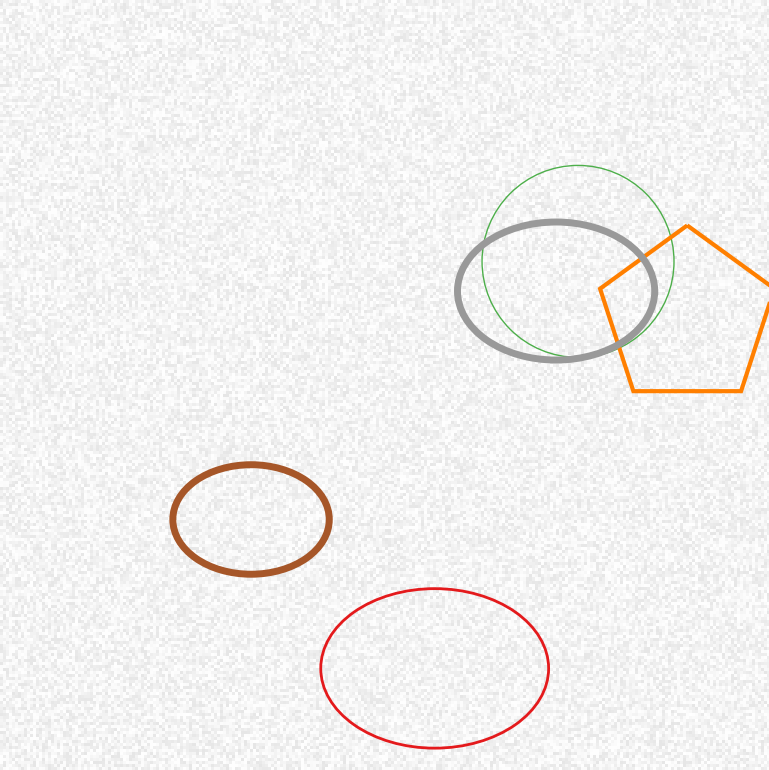[{"shape": "oval", "thickness": 1, "radius": 0.74, "center": [0.565, 0.132]}, {"shape": "circle", "thickness": 0.5, "radius": 0.62, "center": [0.751, 0.661]}, {"shape": "pentagon", "thickness": 1.5, "radius": 0.59, "center": [0.892, 0.588]}, {"shape": "oval", "thickness": 2.5, "radius": 0.51, "center": [0.326, 0.325]}, {"shape": "oval", "thickness": 2.5, "radius": 0.64, "center": [0.722, 0.622]}]